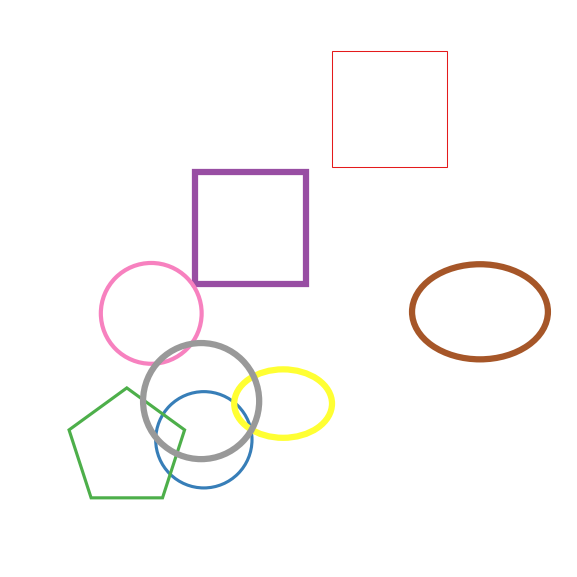[{"shape": "square", "thickness": 0.5, "radius": 0.5, "center": [0.675, 0.81]}, {"shape": "circle", "thickness": 1.5, "radius": 0.42, "center": [0.353, 0.238]}, {"shape": "pentagon", "thickness": 1.5, "radius": 0.53, "center": [0.22, 0.222]}, {"shape": "square", "thickness": 3, "radius": 0.48, "center": [0.434, 0.605]}, {"shape": "oval", "thickness": 3, "radius": 0.42, "center": [0.49, 0.3]}, {"shape": "oval", "thickness": 3, "radius": 0.59, "center": [0.831, 0.459]}, {"shape": "circle", "thickness": 2, "radius": 0.44, "center": [0.262, 0.457]}, {"shape": "circle", "thickness": 3, "radius": 0.5, "center": [0.348, 0.305]}]